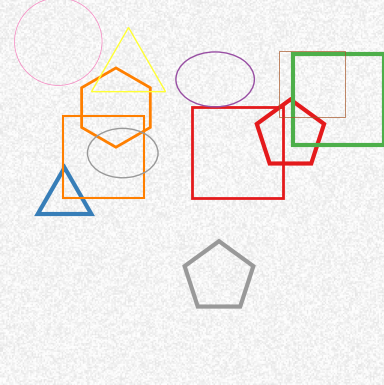[{"shape": "pentagon", "thickness": 3, "radius": 0.46, "center": [0.754, 0.65]}, {"shape": "square", "thickness": 2, "radius": 0.59, "center": [0.617, 0.604]}, {"shape": "triangle", "thickness": 3, "radius": 0.4, "center": [0.168, 0.484]}, {"shape": "square", "thickness": 3, "radius": 0.59, "center": [0.878, 0.741]}, {"shape": "oval", "thickness": 1, "radius": 0.51, "center": [0.559, 0.794]}, {"shape": "square", "thickness": 1.5, "radius": 0.53, "center": [0.269, 0.592]}, {"shape": "hexagon", "thickness": 2, "radius": 0.51, "center": [0.301, 0.721]}, {"shape": "triangle", "thickness": 1, "radius": 0.56, "center": [0.334, 0.817]}, {"shape": "square", "thickness": 0.5, "radius": 0.43, "center": [0.81, 0.782]}, {"shape": "circle", "thickness": 0.5, "radius": 0.57, "center": [0.151, 0.892]}, {"shape": "pentagon", "thickness": 3, "radius": 0.47, "center": [0.569, 0.28]}, {"shape": "oval", "thickness": 1, "radius": 0.46, "center": [0.319, 0.602]}]